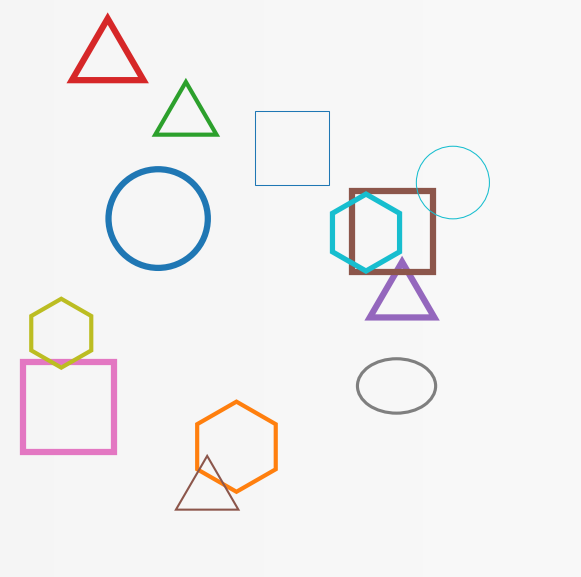[{"shape": "square", "thickness": 0.5, "radius": 0.32, "center": [0.502, 0.743]}, {"shape": "circle", "thickness": 3, "radius": 0.43, "center": [0.272, 0.621]}, {"shape": "hexagon", "thickness": 2, "radius": 0.39, "center": [0.407, 0.226]}, {"shape": "triangle", "thickness": 2, "radius": 0.3, "center": [0.32, 0.796]}, {"shape": "triangle", "thickness": 3, "radius": 0.36, "center": [0.185, 0.896]}, {"shape": "triangle", "thickness": 3, "radius": 0.32, "center": [0.692, 0.481]}, {"shape": "triangle", "thickness": 1, "radius": 0.31, "center": [0.356, 0.148]}, {"shape": "square", "thickness": 3, "radius": 0.35, "center": [0.675, 0.598]}, {"shape": "square", "thickness": 3, "radius": 0.39, "center": [0.118, 0.294]}, {"shape": "oval", "thickness": 1.5, "radius": 0.34, "center": [0.682, 0.331]}, {"shape": "hexagon", "thickness": 2, "radius": 0.3, "center": [0.105, 0.422]}, {"shape": "circle", "thickness": 0.5, "radius": 0.31, "center": [0.779, 0.683]}, {"shape": "hexagon", "thickness": 2.5, "radius": 0.33, "center": [0.63, 0.596]}]